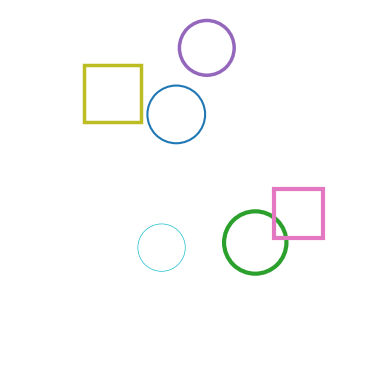[{"shape": "circle", "thickness": 1.5, "radius": 0.37, "center": [0.458, 0.703]}, {"shape": "circle", "thickness": 3, "radius": 0.41, "center": [0.663, 0.37]}, {"shape": "circle", "thickness": 2.5, "radius": 0.36, "center": [0.537, 0.876]}, {"shape": "square", "thickness": 3, "radius": 0.32, "center": [0.776, 0.446]}, {"shape": "square", "thickness": 2.5, "radius": 0.37, "center": [0.292, 0.757]}, {"shape": "circle", "thickness": 0.5, "radius": 0.31, "center": [0.42, 0.357]}]